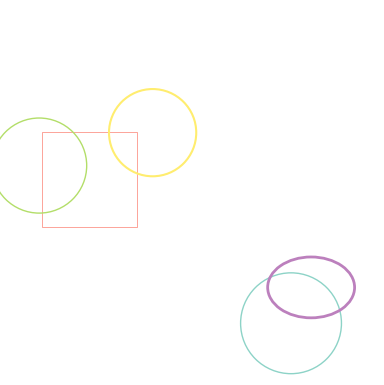[{"shape": "circle", "thickness": 1, "radius": 0.65, "center": [0.756, 0.16]}, {"shape": "square", "thickness": 0.5, "radius": 0.62, "center": [0.232, 0.534]}, {"shape": "circle", "thickness": 1, "radius": 0.62, "center": [0.102, 0.57]}, {"shape": "oval", "thickness": 2, "radius": 0.56, "center": [0.808, 0.253]}, {"shape": "circle", "thickness": 1.5, "radius": 0.57, "center": [0.396, 0.655]}]